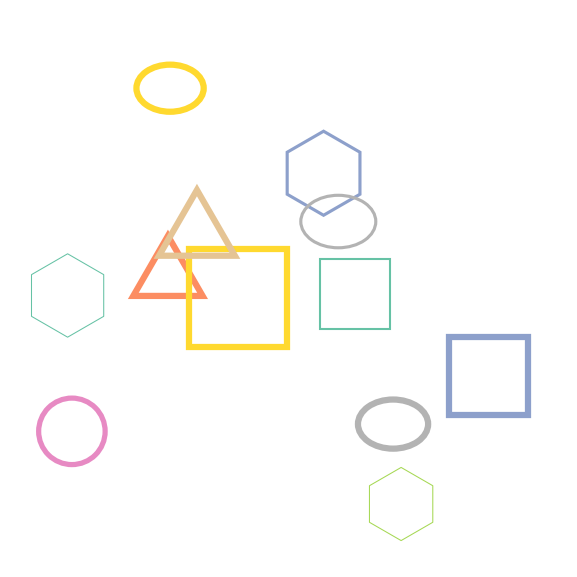[{"shape": "square", "thickness": 1, "radius": 0.3, "center": [0.614, 0.49]}, {"shape": "hexagon", "thickness": 0.5, "radius": 0.36, "center": [0.117, 0.487]}, {"shape": "triangle", "thickness": 3, "radius": 0.35, "center": [0.291, 0.521]}, {"shape": "square", "thickness": 3, "radius": 0.34, "center": [0.846, 0.348]}, {"shape": "hexagon", "thickness": 1.5, "radius": 0.36, "center": [0.56, 0.699]}, {"shape": "circle", "thickness": 2.5, "radius": 0.29, "center": [0.124, 0.252]}, {"shape": "hexagon", "thickness": 0.5, "radius": 0.32, "center": [0.695, 0.126]}, {"shape": "square", "thickness": 3, "radius": 0.42, "center": [0.413, 0.484]}, {"shape": "oval", "thickness": 3, "radius": 0.29, "center": [0.294, 0.846]}, {"shape": "triangle", "thickness": 3, "radius": 0.38, "center": [0.341, 0.594]}, {"shape": "oval", "thickness": 1.5, "radius": 0.32, "center": [0.586, 0.616]}, {"shape": "oval", "thickness": 3, "radius": 0.3, "center": [0.681, 0.265]}]